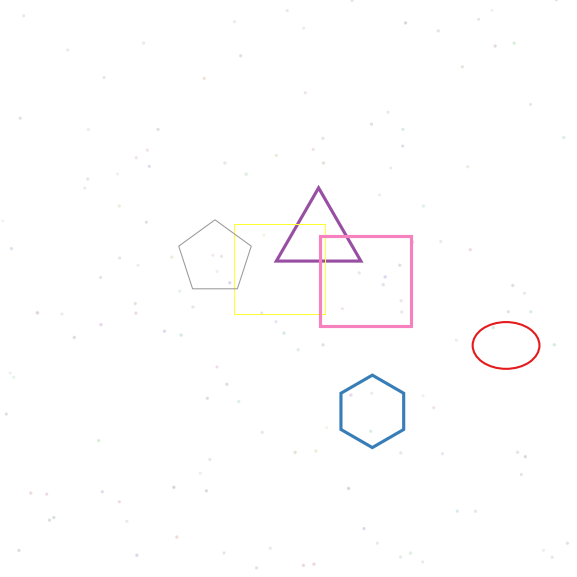[{"shape": "oval", "thickness": 1, "radius": 0.29, "center": [0.876, 0.401]}, {"shape": "hexagon", "thickness": 1.5, "radius": 0.31, "center": [0.645, 0.287]}, {"shape": "triangle", "thickness": 1.5, "radius": 0.42, "center": [0.552, 0.589]}, {"shape": "square", "thickness": 0.5, "radius": 0.39, "center": [0.484, 0.533]}, {"shape": "square", "thickness": 1.5, "radius": 0.39, "center": [0.633, 0.512]}, {"shape": "pentagon", "thickness": 0.5, "radius": 0.33, "center": [0.372, 0.552]}]